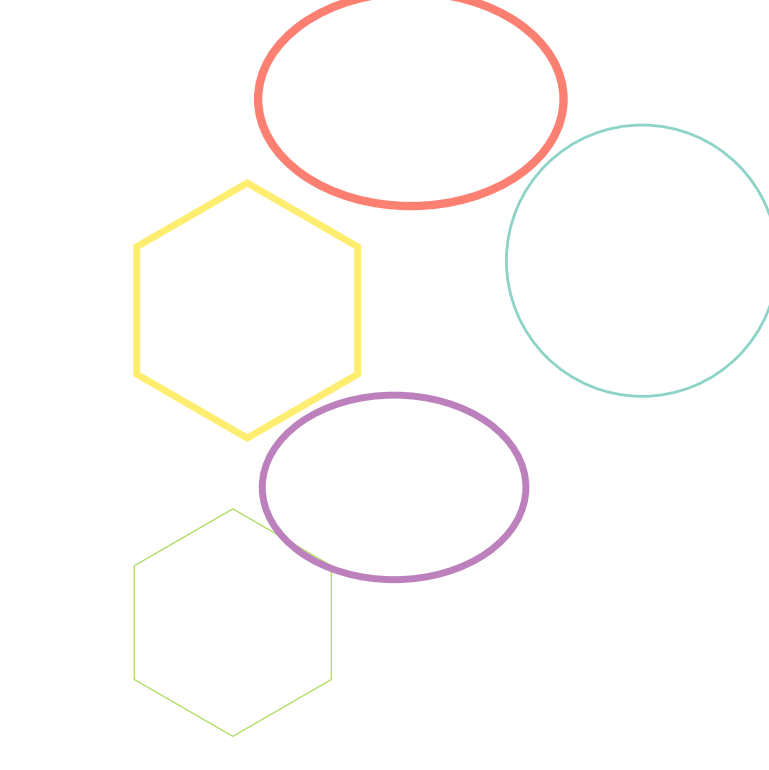[{"shape": "circle", "thickness": 1, "radius": 0.88, "center": [0.834, 0.661]}, {"shape": "oval", "thickness": 3, "radius": 0.99, "center": [0.534, 0.871]}, {"shape": "hexagon", "thickness": 0.5, "radius": 0.74, "center": [0.302, 0.191]}, {"shape": "oval", "thickness": 2.5, "radius": 0.86, "center": [0.512, 0.367]}, {"shape": "hexagon", "thickness": 2.5, "radius": 0.83, "center": [0.321, 0.597]}]